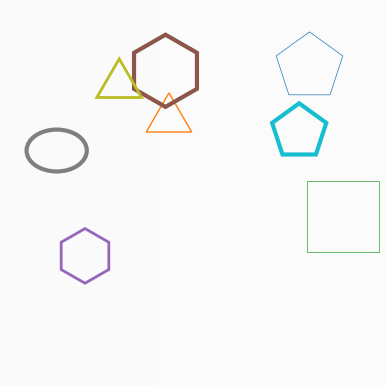[{"shape": "pentagon", "thickness": 0.5, "radius": 0.45, "center": [0.799, 0.827]}, {"shape": "triangle", "thickness": 1, "radius": 0.34, "center": [0.436, 0.691]}, {"shape": "square", "thickness": 0.5, "radius": 0.46, "center": [0.885, 0.438]}, {"shape": "hexagon", "thickness": 2, "radius": 0.35, "center": [0.219, 0.335]}, {"shape": "hexagon", "thickness": 3, "radius": 0.47, "center": [0.427, 0.816]}, {"shape": "oval", "thickness": 3, "radius": 0.39, "center": [0.146, 0.609]}, {"shape": "triangle", "thickness": 2, "radius": 0.33, "center": [0.308, 0.78]}, {"shape": "pentagon", "thickness": 3, "radius": 0.37, "center": [0.772, 0.658]}]